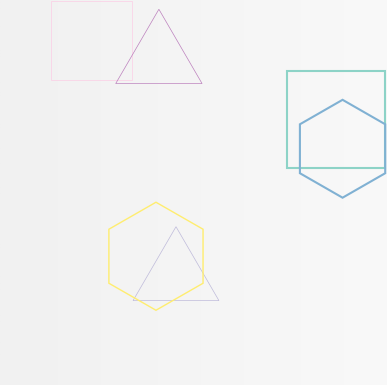[{"shape": "square", "thickness": 1.5, "radius": 0.63, "center": [0.867, 0.69]}, {"shape": "triangle", "thickness": 0.5, "radius": 0.64, "center": [0.454, 0.283]}, {"shape": "hexagon", "thickness": 1.5, "radius": 0.64, "center": [0.884, 0.614]}, {"shape": "square", "thickness": 0.5, "radius": 0.52, "center": [0.236, 0.895]}, {"shape": "triangle", "thickness": 0.5, "radius": 0.64, "center": [0.41, 0.847]}, {"shape": "hexagon", "thickness": 1, "radius": 0.7, "center": [0.402, 0.334]}]